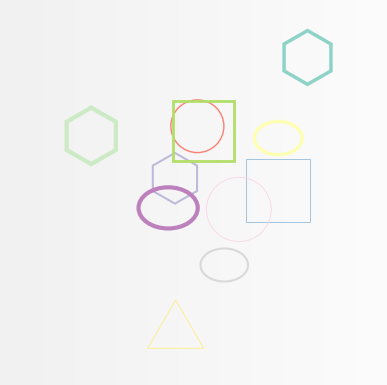[{"shape": "hexagon", "thickness": 2.5, "radius": 0.35, "center": [0.794, 0.851]}, {"shape": "oval", "thickness": 2.5, "radius": 0.31, "center": [0.718, 0.641]}, {"shape": "hexagon", "thickness": 1.5, "radius": 0.33, "center": [0.451, 0.537]}, {"shape": "circle", "thickness": 1, "radius": 0.34, "center": [0.509, 0.672]}, {"shape": "square", "thickness": 0.5, "radius": 0.41, "center": [0.717, 0.505]}, {"shape": "square", "thickness": 2, "radius": 0.39, "center": [0.525, 0.66]}, {"shape": "circle", "thickness": 0.5, "radius": 0.42, "center": [0.616, 0.456]}, {"shape": "oval", "thickness": 1.5, "radius": 0.31, "center": [0.579, 0.312]}, {"shape": "oval", "thickness": 3, "radius": 0.38, "center": [0.434, 0.46]}, {"shape": "hexagon", "thickness": 3, "radius": 0.37, "center": [0.235, 0.647]}, {"shape": "triangle", "thickness": 0.5, "radius": 0.42, "center": [0.453, 0.137]}]